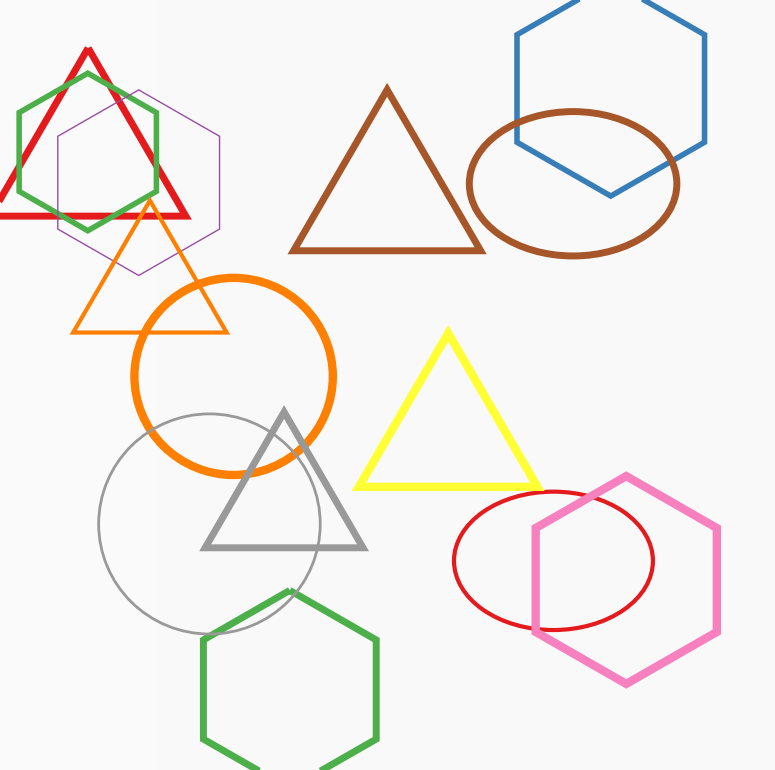[{"shape": "triangle", "thickness": 2.5, "radius": 0.73, "center": [0.114, 0.792]}, {"shape": "oval", "thickness": 1.5, "radius": 0.64, "center": [0.714, 0.272]}, {"shape": "hexagon", "thickness": 2, "radius": 0.7, "center": [0.788, 0.885]}, {"shape": "hexagon", "thickness": 2, "radius": 0.51, "center": [0.113, 0.803]}, {"shape": "hexagon", "thickness": 2.5, "radius": 0.64, "center": [0.374, 0.105]}, {"shape": "hexagon", "thickness": 0.5, "radius": 0.6, "center": [0.179, 0.763]}, {"shape": "triangle", "thickness": 1.5, "radius": 0.57, "center": [0.193, 0.625]}, {"shape": "circle", "thickness": 3, "radius": 0.64, "center": [0.301, 0.511]}, {"shape": "triangle", "thickness": 3, "radius": 0.66, "center": [0.578, 0.434]}, {"shape": "oval", "thickness": 2.5, "radius": 0.67, "center": [0.739, 0.761]}, {"shape": "triangle", "thickness": 2.5, "radius": 0.7, "center": [0.5, 0.744]}, {"shape": "hexagon", "thickness": 3, "radius": 0.67, "center": [0.808, 0.247]}, {"shape": "circle", "thickness": 1, "radius": 0.71, "center": [0.27, 0.32]}, {"shape": "triangle", "thickness": 2.5, "radius": 0.59, "center": [0.367, 0.347]}]